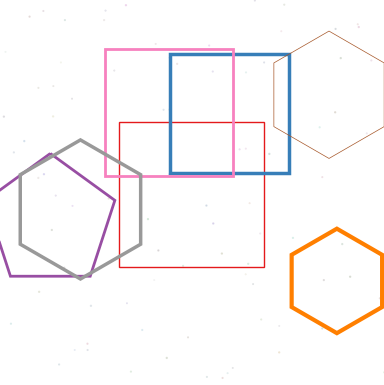[{"shape": "square", "thickness": 1, "radius": 0.94, "center": [0.497, 0.496]}, {"shape": "square", "thickness": 2.5, "radius": 0.77, "center": [0.597, 0.706]}, {"shape": "pentagon", "thickness": 2, "radius": 0.88, "center": [0.131, 0.425]}, {"shape": "hexagon", "thickness": 3, "radius": 0.68, "center": [0.875, 0.27]}, {"shape": "hexagon", "thickness": 0.5, "radius": 0.83, "center": [0.855, 0.754]}, {"shape": "square", "thickness": 2, "radius": 0.83, "center": [0.439, 0.707]}, {"shape": "hexagon", "thickness": 2.5, "radius": 0.9, "center": [0.209, 0.456]}]